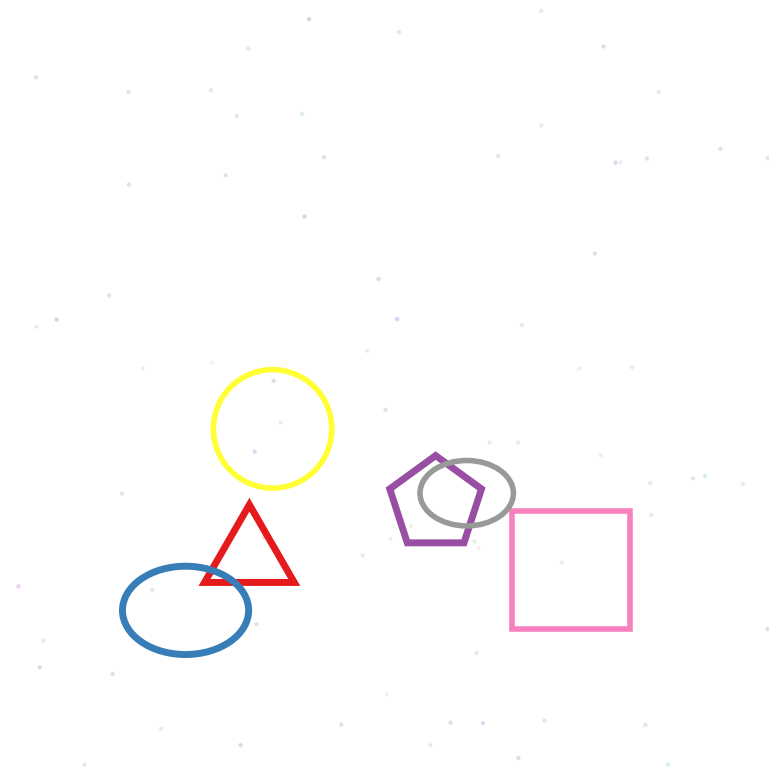[{"shape": "triangle", "thickness": 2.5, "radius": 0.34, "center": [0.324, 0.277]}, {"shape": "oval", "thickness": 2.5, "radius": 0.41, "center": [0.241, 0.207]}, {"shape": "pentagon", "thickness": 2.5, "radius": 0.31, "center": [0.566, 0.346]}, {"shape": "circle", "thickness": 2, "radius": 0.38, "center": [0.354, 0.443]}, {"shape": "square", "thickness": 2, "radius": 0.38, "center": [0.741, 0.26]}, {"shape": "oval", "thickness": 2, "radius": 0.3, "center": [0.606, 0.359]}]